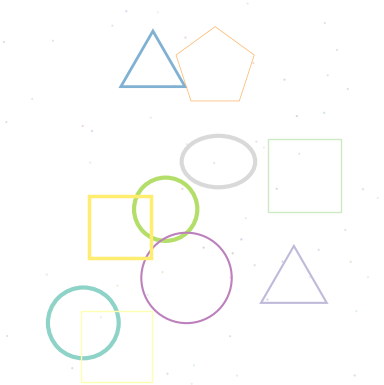[{"shape": "circle", "thickness": 3, "radius": 0.46, "center": [0.216, 0.161]}, {"shape": "square", "thickness": 1, "radius": 0.46, "center": [0.302, 0.1]}, {"shape": "triangle", "thickness": 1.5, "radius": 0.49, "center": [0.763, 0.263]}, {"shape": "triangle", "thickness": 2, "radius": 0.48, "center": [0.397, 0.823]}, {"shape": "pentagon", "thickness": 0.5, "radius": 0.53, "center": [0.559, 0.824]}, {"shape": "circle", "thickness": 3, "radius": 0.41, "center": [0.43, 0.457]}, {"shape": "oval", "thickness": 3, "radius": 0.48, "center": [0.567, 0.58]}, {"shape": "circle", "thickness": 1.5, "radius": 0.59, "center": [0.484, 0.278]}, {"shape": "square", "thickness": 1, "radius": 0.47, "center": [0.791, 0.544]}, {"shape": "square", "thickness": 2.5, "radius": 0.4, "center": [0.312, 0.41]}]